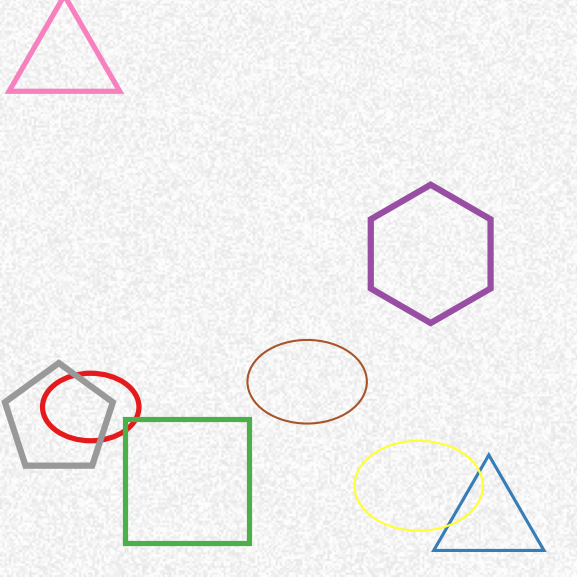[{"shape": "oval", "thickness": 2.5, "radius": 0.42, "center": [0.157, 0.294]}, {"shape": "triangle", "thickness": 1.5, "radius": 0.55, "center": [0.846, 0.101]}, {"shape": "square", "thickness": 2.5, "radius": 0.54, "center": [0.323, 0.166]}, {"shape": "hexagon", "thickness": 3, "radius": 0.6, "center": [0.746, 0.56]}, {"shape": "oval", "thickness": 1, "radius": 0.56, "center": [0.725, 0.158]}, {"shape": "oval", "thickness": 1, "radius": 0.52, "center": [0.532, 0.338]}, {"shape": "triangle", "thickness": 2.5, "radius": 0.55, "center": [0.112, 0.896]}, {"shape": "pentagon", "thickness": 3, "radius": 0.49, "center": [0.102, 0.272]}]